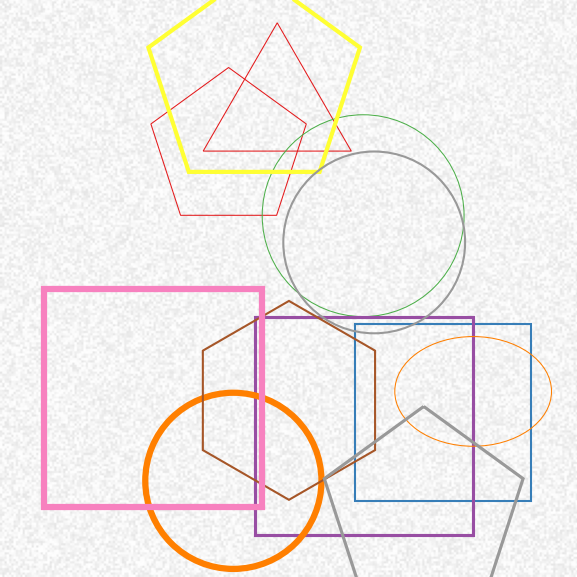[{"shape": "pentagon", "thickness": 0.5, "radius": 0.71, "center": [0.396, 0.741]}, {"shape": "triangle", "thickness": 0.5, "radius": 0.74, "center": [0.48, 0.812]}, {"shape": "square", "thickness": 1, "radius": 0.76, "center": [0.767, 0.284]}, {"shape": "circle", "thickness": 0.5, "radius": 0.87, "center": [0.629, 0.626]}, {"shape": "square", "thickness": 1.5, "radius": 0.94, "center": [0.63, 0.261]}, {"shape": "oval", "thickness": 0.5, "radius": 0.68, "center": [0.819, 0.321]}, {"shape": "circle", "thickness": 3, "radius": 0.76, "center": [0.404, 0.167]}, {"shape": "pentagon", "thickness": 2, "radius": 0.96, "center": [0.44, 0.857]}, {"shape": "hexagon", "thickness": 1, "radius": 0.86, "center": [0.5, 0.306]}, {"shape": "square", "thickness": 3, "radius": 0.94, "center": [0.264, 0.31]}, {"shape": "circle", "thickness": 1, "radius": 0.79, "center": [0.648, 0.579]}, {"shape": "pentagon", "thickness": 1.5, "radius": 0.9, "center": [0.734, 0.114]}]